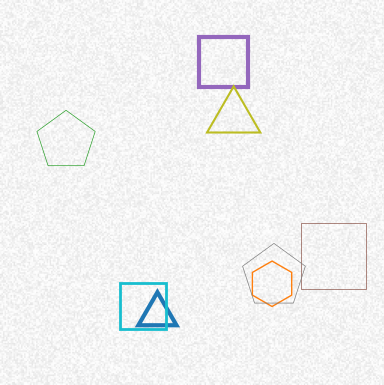[{"shape": "triangle", "thickness": 3, "radius": 0.29, "center": [0.409, 0.184]}, {"shape": "hexagon", "thickness": 1, "radius": 0.29, "center": [0.707, 0.263]}, {"shape": "pentagon", "thickness": 0.5, "radius": 0.4, "center": [0.172, 0.634]}, {"shape": "square", "thickness": 3, "radius": 0.32, "center": [0.58, 0.838]}, {"shape": "square", "thickness": 0.5, "radius": 0.43, "center": [0.866, 0.334]}, {"shape": "pentagon", "thickness": 0.5, "radius": 0.43, "center": [0.712, 0.282]}, {"shape": "triangle", "thickness": 1.5, "radius": 0.4, "center": [0.607, 0.696]}, {"shape": "square", "thickness": 2, "radius": 0.3, "center": [0.372, 0.206]}]